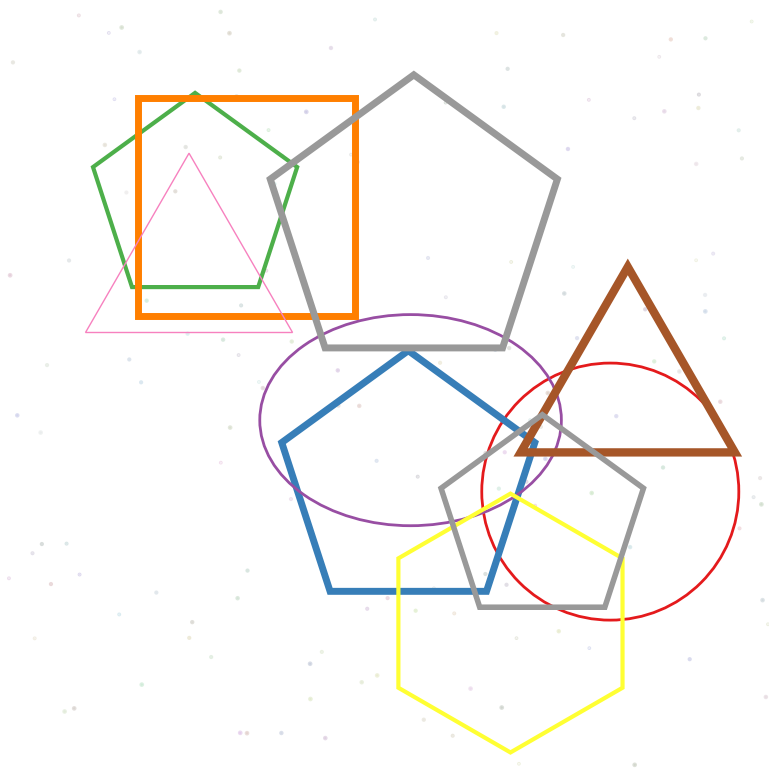[{"shape": "circle", "thickness": 1, "radius": 0.83, "center": [0.793, 0.362]}, {"shape": "pentagon", "thickness": 2.5, "radius": 0.86, "center": [0.53, 0.372]}, {"shape": "pentagon", "thickness": 1.5, "radius": 0.7, "center": [0.253, 0.74]}, {"shape": "oval", "thickness": 1, "radius": 0.98, "center": [0.533, 0.454]}, {"shape": "square", "thickness": 2.5, "radius": 0.71, "center": [0.32, 0.731]}, {"shape": "hexagon", "thickness": 1.5, "radius": 0.84, "center": [0.663, 0.191]}, {"shape": "triangle", "thickness": 3, "radius": 0.8, "center": [0.815, 0.493]}, {"shape": "triangle", "thickness": 0.5, "radius": 0.78, "center": [0.245, 0.646]}, {"shape": "pentagon", "thickness": 2.5, "radius": 0.98, "center": [0.537, 0.707]}, {"shape": "pentagon", "thickness": 2, "radius": 0.69, "center": [0.704, 0.323]}]